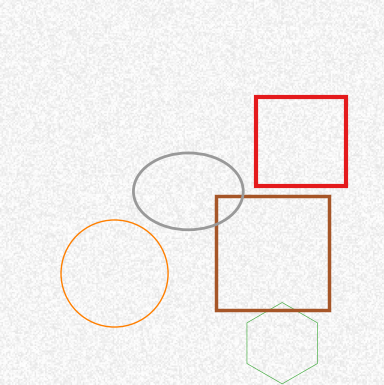[{"shape": "square", "thickness": 3, "radius": 0.58, "center": [0.782, 0.633]}, {"shape": "hexagon", "thickness": 0.5, "radius": 0.53, "center": [0.733, 0.109]}, {"shape": "circle", "thickness": 1, "radius": 0.7, "center": [0.298, 0.29]}, {"shape": "square", "thickness": 2.5, "radius": 0.74, "center": [0.707, 0.342]}, {"shape": "oval", "thickness": 2, "radius": 0.71, "center": [0.489, 0.503]}]